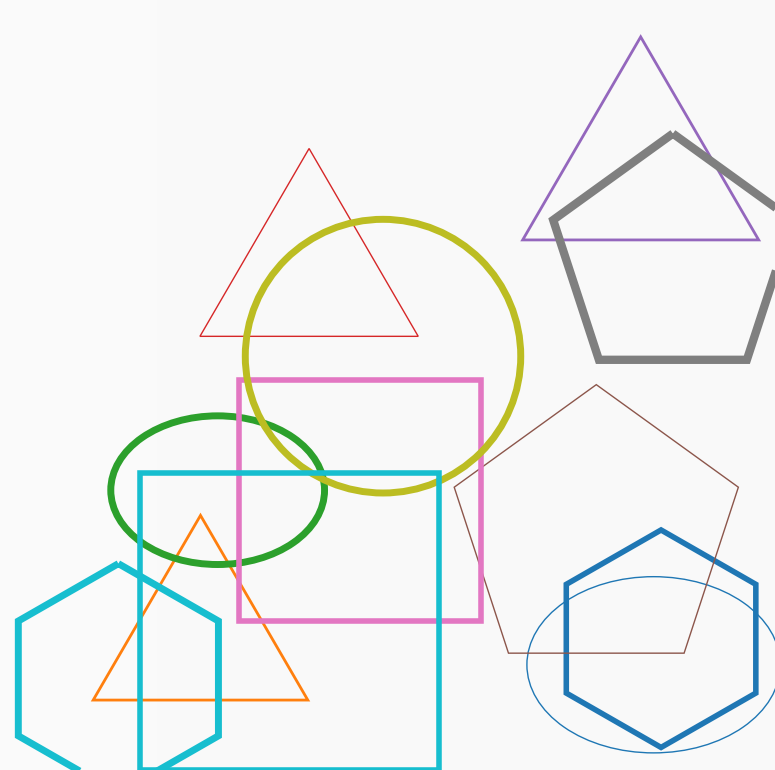[{"shape": "oval", "thickness": 0.5, "radius": 0.82, "center": [0.843, 0.137]}, {"shape": "hexagon", "thickness": 2, "radius": 0.71, "center": [0.853, 0.171]}, {"shape": "triangle", "thickness": 1, "radius": 0.8, "center": [0.259, 0.171]}, {"shape": "oval", "thickness": 2.5, "radius": 0.69, "center": [0.281, 0.363]}, {"shape": "triangle", "thickness": 0.5, "radius": 0.81, "center": [0.399, 0.645]}, {"shape": "triangle", "thickness": 1, "radius": 0.88, "center": [0.827, 0.776]}, {"shape": "pentagon", "thickness": 0.5, "radius": 0.96, "center": [0.769, 0.308]}, {"shape": "square", "thickness": 2, "radius": 0.78, "center": [0.465, 0.35]}, {"shape": "pentagon", "thickness": 3, "radius": 0.81, "center": [0.868, 0.664]}, {"shape": "circle", "thickness": 2.5, "radius": 0.89, "center": [0.494, 0.537]}, {"shape": "hexagon", "thickness": 2.5, "radius": 0.75, "center": [0.153, 0.119]}, {"shape": "square", "thickness": 2, "radius": 0.97, "center": [0.373, 0.193]}]